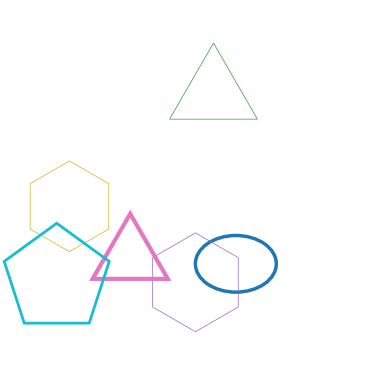[{"shape": "oval", "thickness": 2.5, "radius": 0.53, "center": [0.613, 0.315]}, {"shape": "triangle", "thickness": 0.5, "radius": 0.66, "center": [0.555, 0.756]}, {"shape": "hexagon", "thickness": 0.5, "radius": 0.64, "center": [0.508, 0.267]}, {"shape": "triangle", "thickness": 3, "radius": 0.56, "center": [0.338, 0.332]}, {"shape": "hexagon", "thickness": 0.5, "radius": 0.59, "center": [0.18, 0.464]}, {"shape": "pentagon", "thickness": 2, "radius": 0.72, "center": [0.147, 0.277]}]